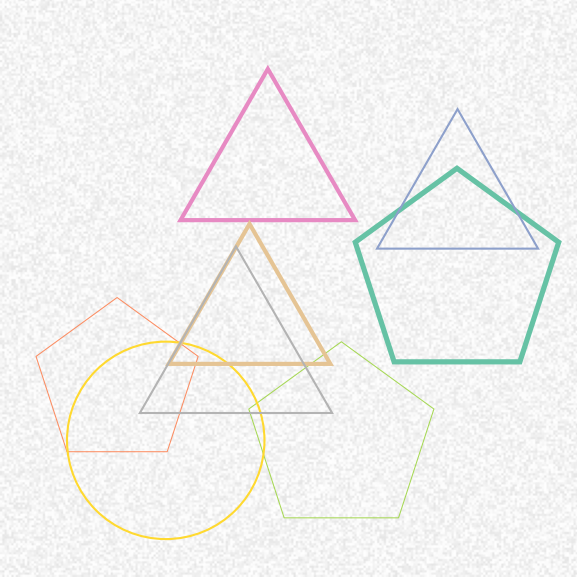[{"shape": "pentagon", "thickness": 2.5, "radius": 0.93, "center": [0.791, 0.522]}, {"shape": "pentagon", "thickness": 0.5, "radius": 0.74, "center": [0.203, 0.336]}, {"shape": "triangle", "thickness": 1, "radius": 0.81, "center": [0.792, 0.649]}, {"shape": "triangle", "thickness": 2, "radius": 0.87, "center": [0.464, 0.705]}, {"shape": "pentagon", "thickness": 0.5, "radius": 0.84, "center": [0.591, 0.239]}, {"shape": "circle", "thickness": 1, "radius": 0.85, "center": [0.287, 0.237]}, {"shape": "triangle", "thickness": 2, "radius": 0.81, "center": [0.432, 0.45]}, {"shape": "triangle", "thickness": 1, "radius": 0.96, "center": [0.409, 0.38]}]